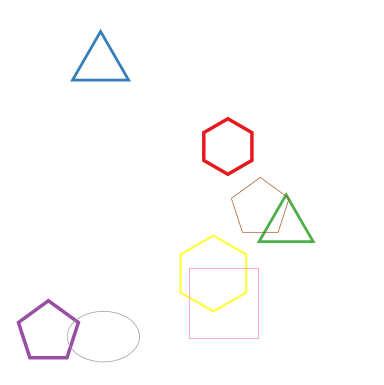[{"shape": "hexagon", "thickness": 2.5, "radius": 0.36, "center": [0.592, 0.619]}, {"shape": "triangle", "thickness": 2, "radius": 0.42, "center": [0.261, 0.834]}, {"shape": "triangle", "thickness": 2, "radius": 0.41, "center": [0.743, 0.413]}, {"shape": "pentagon", "thickness": 2.5, "radius": 0.41, "center": [0.126, 0.137]}, {"shape": "hexagon", "thickness": 1.5, "radius": 0.49, "center": [0.554, 0.29]}, {"shape": "pentagon", "thickness": 0.5, "radius": 0.39, "center": [0.676, 0.46]}, {"shape": "square", "thickness": 0.5, "radius": 0.45, "center": [0.581, 0.213]}, {"shape": "oval", "thickness": 0.5, "radius": 0.47, "center": [0.269, 0.126]}]